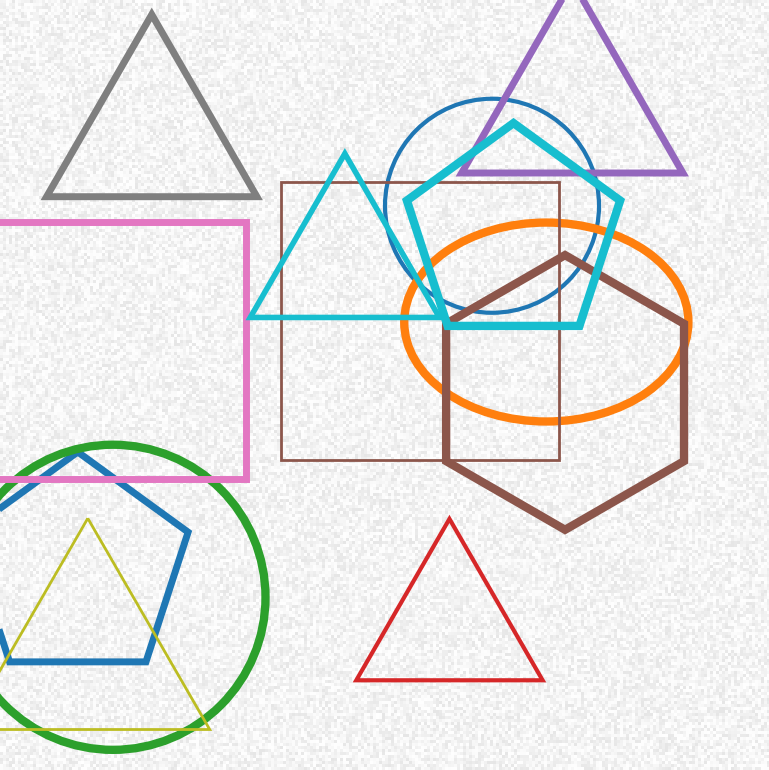[{"shape": "circle", "thickness": 1.5, "radius": 0.69, "center": [0.639, 0.733]}, {"shape": "pentagon", "thickness": 2.5, "radius": 0.75, "center": [0.101, 0.262]}, {"shape": "oval", "thickness": 3, "radius": 0.92, "center": [0.71, 0.582]}, {"shape": "circle", "thickness": 3, "radius": 0.99, "center": [0.147, 0.224]}, {"shape": "triangle", "thickness": 1.5, "radius": 0.7, "center": [0.584, 0.186]}, {"shape": "triangle", "thickness": 2.5, "radius": 0.83, "center": [0.743, 0.858]}, {"shape": "square", "thickness": 1, "radius": 0.9, "center": [0.546, 0.583]}, {"shape": "hexagon", "thickness": 3, "radius": 0.89, "center": [0.734, 0.49]}, {"shape": "square", "thickness": 2.5, "radius": 0.83, "center": [0.153, 0.544]}, {"shape": "triangle", "thickness": 2.5, "radius": 0.79, "center": [0.197, 0.823]}, {"shape": "triangle", "thickness": 1, "radius": 0.91, "center": [0.114, 0.144]}, {"shape": "pentagon", "thickness": 3, "radius": 0.73, "center": [0.667, 0.695]}, {"shape": "triangle", "thickness": 2, "radius": 0.71, "center": [0.448, 0.659]}]